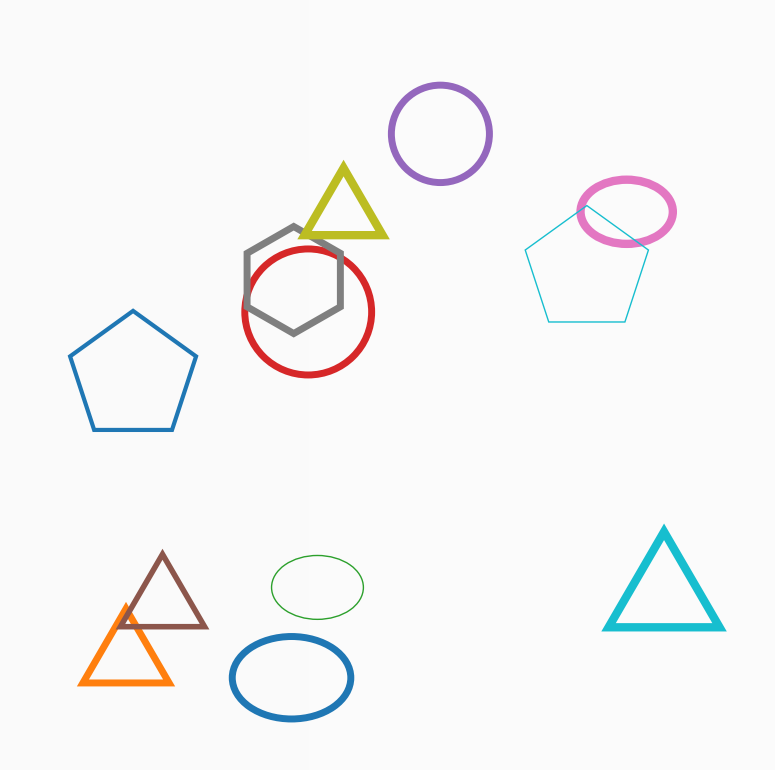[{"shape": "oval", "thickness": 2.5, "radius": 0.38, "center": [0.376, 0.12]}, {"shape": "pentagon", "thickness": 1.5, "radius": 0.43, "center": [0.172, 0.511]}, {"shape": "triangle", "thickness": 2.5, "radius": 0.32, "center": [0.163, 0.145]}, {"shape": "oval", "thickness": 0.5, "radius": 0.3, "center": [0.41, 0.237]}, {"shape": "circle", "thickness": 2.5, "radius": 0.41, "center": [0.398, 0.595]}, {"shape": "circle", "thickness": 2.5, "radius": 0.32, "center": [0.568, 0.826]}, {"shape": "triangle", "thickness": 2, "radius": 0.31, "center": [0.21, 0.217]}, {"shape": "oval", "thickness": 3, "radius": 0.3, "center": [0.809, 0.725]}, {"shape": "hexagon", "thickness": 2.5, "radius": 0.35, "center": [0.379, 0.636]}, {"shape": "triangle", "thickness": 3, "radius": 0.29, "center": [0.443, 0.724]}, {"shape": "triangle", "thickness": 3, "radius": 0.41, "center": [0.857, 0.227]}, {"shape": "pentagon", "thickness": 0.5, "radius": 0.42, "center": [0.757, 0.649]}]